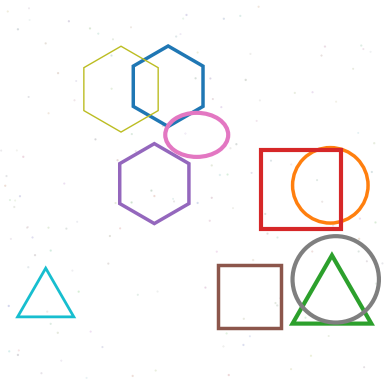[{"shape": "hexagon", "thickness": 2.5, "radius": 0.52, "center": [0.437, 0.776]}, {"shape": "circle", "thickness": 2.5, "radius": 0.49, "center": [0.858, 0.519]}, {"shape": "triangle", "thickness": 3, "radius": 0.59, "center": [0.862, 0.219]}, {"shape": "square", "thickness": 3, "radius": 0.52, "center": [0.781, 0.508]}, {"shape": "hexagon", "thickness": 2.5, "radius": 0.52, "center": [0.401, 0.523]}, {"shape": "square", "thickness": 2.5, "radius": 0.41, "center": [0.649, 0.23]}, {"shape": "oval", "thickness": 3, "radius": 0.41, "center": [0.511, 0.65]}, {"shape": "circle", "thickness": 3, "radius": 0.56, "center": [0.872, 0.274]}, {"shape": "hexagon", "thickness": 1, "radius": 0.56, "center": [0.314, 0.768]}, {"shape": "triangle", "thickness": 2, "radius": 0.42, "center": [0.119, 0.219]}]